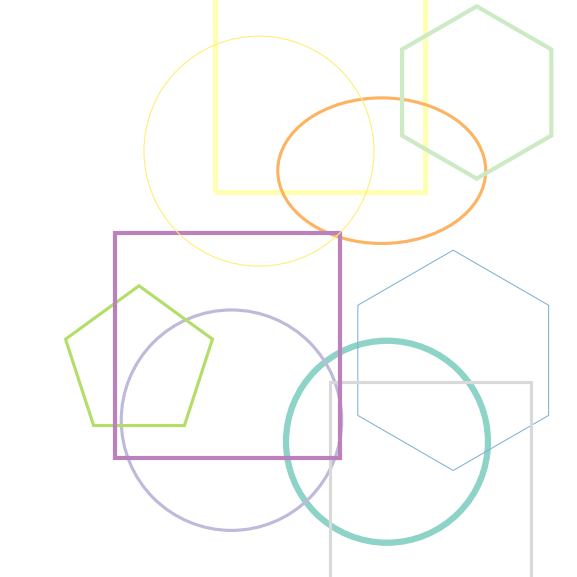[{"shape": "circle", "thickness": 3, "radius": 0.87, "center": [0.67, 0.234]}, {"shape": "square", "thickness": 2.5, "radius": 0.91, "center": [0.554, 0.848]}, {"shape": "circle", "thickness": 1.5, "radius": 0.95, "center": [0.401, 0.272]}, {"shape": "hexagon", "thickness": 0.5, "radius": 0.95, "center": [0.785, 0.375]}, {"shape": "oval", "thickness": 1.5, "radius": 0.9, "center": [0.661, 0.704]}, {"shape": "pentagon", "thickness": 1.5, "radius": 0.67, "center": [0.241, 0.37]}, {"shape": "square", "thickness": 1.5, "radius": 0.87, "center": [0.746, 0.163]}, {"shape": "square", "thickness": 2, "radius": 0.97, "center": [0.395, 0.401]}, {"shape": "hexagon", "thickness": 2, "radius": 0.75, "center": [0.825, 0.839]}, {"shape": "circle", "thickness": 0.5, "radius": 1.0, "center": [0.448, 0.737]}]